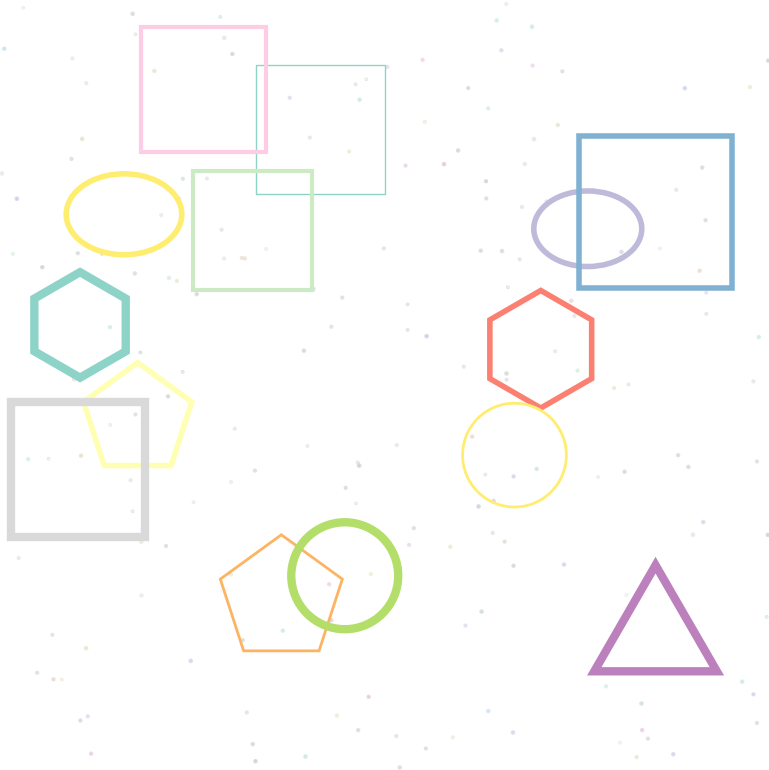[{"shape": "square", "thickness": 0.5, "radius": 0.42, "center": [0.416, 0.832]}, {"shape": "hexagon", "thickness": 3, "radius": 0.34, "center": [0.104, 0.578]}, {"shape": "pentagon", "thickness": 2, "radius": 0.37, "center": [0.179, 0.455]}, {"shape": "oval", "thickness": 2, "radius": 0.35, "center": [0.763, 0.703]}, {"shape": "hexagon", "thickness": 2, "radius": 0.38, "center": [0.702, 0.546]}, {"shape": "square", "thickness": 2, "radius": 0.5, "center": [0.852, 0.725]}, {"shape": "pentagon", "thickness": 1, "radius": 0.42, "center": [0.365, 0.222]}, {"shape": "circle", "thickness": 3, "radius": 0.35, "center": [0.448, 0.252]}, {"shape": "square", "thickness": 1.5, "radius": 0.41, "center": [0.264, 0.884]}, {"shape": "square", "thickness": 3, "radius": 0.44, "center": [0.101, 0.39]}, {"shape": "triangle", "thickness": 3, "radius": 0.46, "center": [0.851, 0.174]}, {"shape": "square", "thickness": 1.5, "radius": 0.39, "center": [0.328, 0.7]}, {"shape": "circle", "thickness": 1, "radius": 0.34, "center": [0.668, 0.409]}, {"shape": "oval", "thickness": 2, "radius": 0.38, "center": [0.161, 0.722]}]